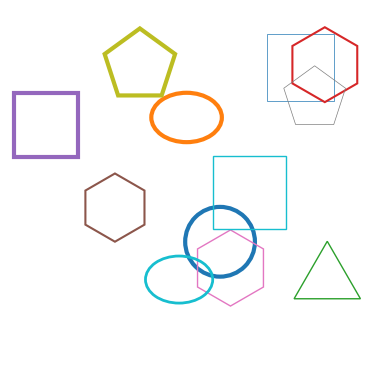[{"shape": "circle", "thickness": 3, "radius": 0.45, "center": [0.572, 0.372]}, {"shape": "square", "thickness": 0.5, "radius": 0.43, "center": [0.781, 0.825]}, {"shape": "oval", "thickness": 3, "radius": 0.46, "center": [0.485, 0.695]}, {"shape": "triangle", "thickness": 1, "radius": 0.5, "center": [0.85, 0.274]}, {"shape": "hexagon", "thickness": 1.5, "radius": 0.49, "center": [0.844, 0.832]}, {"shape": "square", "thickness": 3, "radius": 0.41, "center": [0.119, 0.676]}, {"shape": "hexagon", "thickness": 1.5, "radius": 0.44, "center": [0.299, 0.461]}, {"shape": "hexagon", "thickness": 1, "radius": 0.49, "center": [0.599, 0.304]}, {"shape": "pentagon", "thickness": 0.5, "radius": 0.42, "center": [0.817, 0.745]}, {"shape": "pentagon", "thickness": 3, "radius": 0.48, "center": [0.363, 0.83]}, {"shape": "square", "thickness": 1, "radius": 0.47, "center": [0.648, 0.5]}, {"shape": "oval", "thickness": 2, "radius": 0.44, "center": [0.465, 0.274]}]